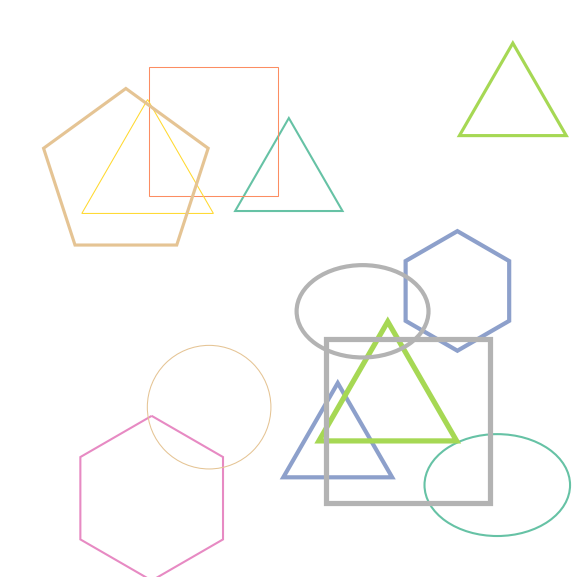[{"shape": "oval", "thickness": 1, "radius": 0.63, "center": [0.861, 0.159]}, {"shape": "triangle", "thickness": 1, "radius": 0.54, "center": [0.5, 0.687]}, {"shape": "square", "thickness": 0.5, "radius": 0.56, "center": [0.369, 0.772]}, {"shape": "triangle", "thickness": 2, "radius": 0.54, "center": [0.585, 0.227]}, {"shape": "hexagon", "thickness": 2, "radius": 0.52, "center": [0.792, 0.495]}, {"shape": "hexagon", "thickness": 1, "radius": 0.71, "center": [0.263, 0.136]}, {"shape": "triangle", "thickness": 1.5, "radius": 0.53, "center": [0.888, 0.818]}, {"shape": "triangle", "thickness": 2.5, "radius": 0.69, "center": [0.671, 0.305]}, {"shape": "triangle", "thickness": 0.5, "radius": 0.66, "center": [0.256, 0.695]}, {"shape": "circle", "thickness": 0.5, "radius": 0.54, "center": [0.362, 0.294]}, {"shape": "pentagon", "thickness": 1.5, "radius": 0.75, "center": [0.218, 0.696]}, {"shape": "oval", "thickness": 2, "radius": 0.57, "center": [0.628, 0.46]}, {"shape": "square", "thickness": 2.5, "radius": 0.71, "center": [0.707, 0.27]}]